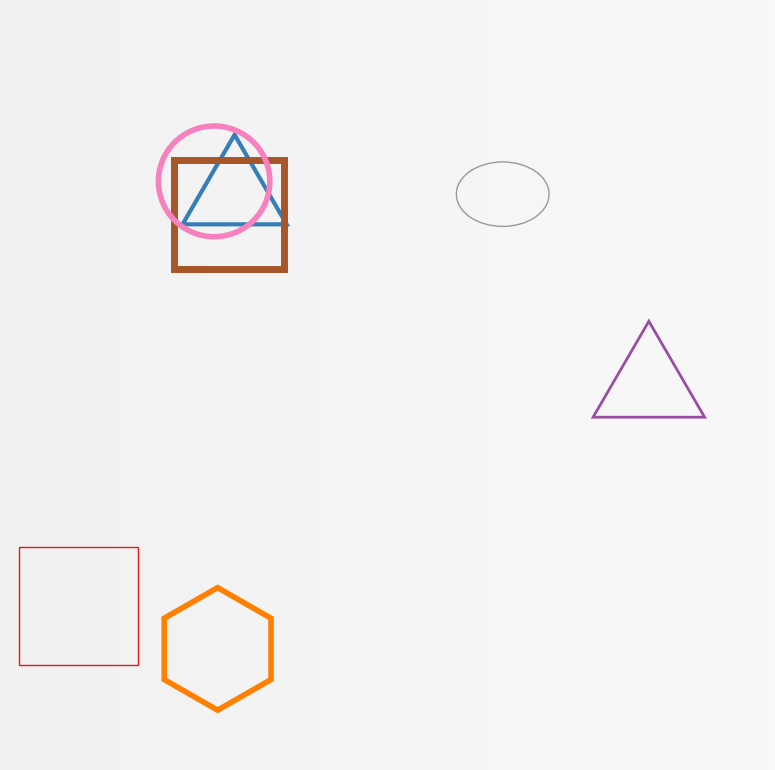[{"shape": "square", "thickness": 0.5, "radius": 0.38, "center": [0.102, 0.213]}, {"shape": "triangle", "thickness": 1.5, "radius": 0.39, "center": [0.303, 0.747]}, {"shape": "triangle", "thickness": 1, "radius": 0.42, "center": [0.837, 0.5]}, {"shape": "hexagon", "thickness": 2, "radius": 0.4, "center": [0.281, 0.157]}, {"shape": "square", "thickness": 2.5, "radius": 0.35, "center": [0.295, 0.722]}, {"shape": "circle", "thickness": 2, "radius": 0.36, "center": [0.276, 0.764]}, {"shape": "oval", "thickness": 0.5, "radius": 0.3, "center": [0.649, 0.748]}]